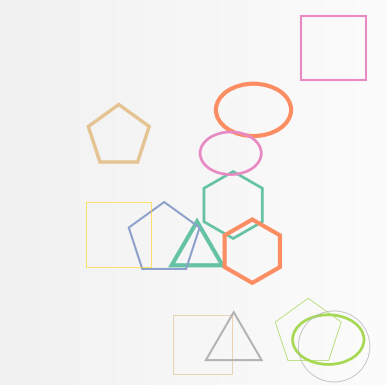[{"shape": "triangle", "thickness": 3, "radius": 0.38, "center": [0.508, 0.349]}, {"shape": "hexagon", "thickness": 2, "radius": 0.43, "center": [0.602, 0.468]}, {"shape": "oval", "thickness": 3, "radius": 0.49, "center": [0.654, 0.715]}, {"shape": "hexagon", "thickness": 3, "radius": 0.41, "center": [0.651, 0.348]}, {"shape": "pentagon", "thickness": 1.5, "radius": 0.48, "center": [0.424, 0.379]}, {"shape": "square", "thickness": 1.5, "radius": 0.42, "center": [0.86, 0.875]}, {"shape": "oval", "thickness": 2, "radius": 0.39, "center": [0.595, 0.602]}, {"shape": "pentagon", "thickness": 0.5, "radius": 0.45, "center": [0.796, 0.136]}, {"shape": "oval", "thickness": 2, "radius": 0.46, "center": [0.847, 0.118]}, {"shape": "square", "thickness": 0.5, "radius": 0.42, "center": [0.305, 0.39]}, {"shape": "square", "thickness": 0.5, "radius": 0.38, "center": [0.523, 0.106]}, {"shape": "pentagon", "thickness": 2.5, "radius": 0.41, "center": [0.307, 0.646]}, {"shape": "circle", "thickness": 0.5, "radius": 0.46, "center": [0.862, 0.1]}, {"shape": "triangle", "thickness": 1.5, "radius": 0.42, "center": [0.603, 0.106]}]